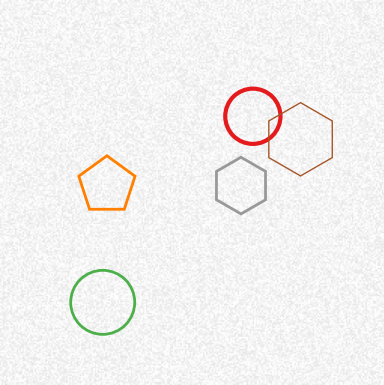[{"shape": "circle", "thickness": 3, "radius": 0.36, "center": [0.657, 0.698]}, {"shape": "circle", "thickness": 2, "radius": 0.42, "center": [0.267, 0.215]}, {"shape": "pentagon", "thickness": 2, "radius": 0.38, "center": [0.278, 0.519]}, {"shape": "hexagon", "thickness": 1, "radius": 0.48, "center": [0.781, 0.638]}, {"shape": "hexagon", "thickness": 2, "radius": 0.37, "center": [0.626, 0.518]}]